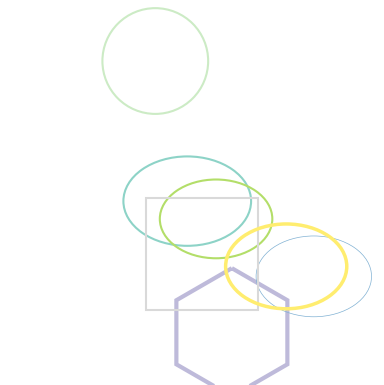[{"shape": "oval", "thickness": 1.5, "radius": 0.83, "center": [0.486, 0.478]}, {"shape": "hexagon", "thickness": 3, "radius": 0.83, "center": [0.602, 0.137]}, {"shape": "oval", "thickness": 0.5, "radius": 0.75, "center": [0.815, 0.282]}, {"shape": "oval", "thickness": 1.5, "radius": 0.73, "center": [0.561, 0.431]}, {"shape": "square", "thickness": 1.5, "radius": 0.73, "center": [0.525, 0.34]}, {"shape": "circle", "thickness": 1.5, "radius": 0.69, "center": [0.403, 0.841]}, {"shape": "oval", "thickness": 2.5, "radius": 0.79, "center": [0.743, 0.308]}]